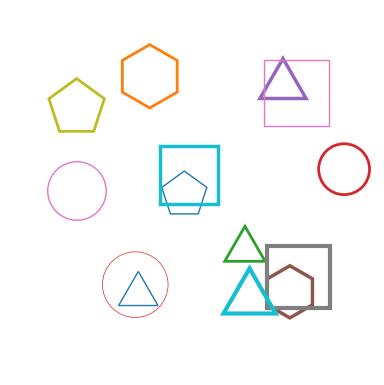[{"shape": "triangle", "thickness": 1, "radius": 0.3, "center": [0.359, 0.236]}, {"shape": "pentagon", "thickness": 1, "radius": 0.31, "center": [0.479, 0.494]}, {"shape": "hexagon", "thickness": 2, "radius": 0.41, "center": [0.389, 0.802]}, {"shape": "triangle", "thickness": 2, "radius": 0.3, "center": [0.636, 0.352]}, {"shape": "circle", "thickness": 0.5, "radius": 0.43, "center": [0.351, 0.261]}, {"shape": "circle", "thickness": 2, "radius": 0.33, "center": [0.894, 0.561]}, {"shape": "triangle", "thickness": 2.5, "radius": 0.35, "center": [0.735, 0.779]}, {"shape": "hexagon", "thickness": 2.5, "radius": 0.34, "center": [0.753, 0.242]}, {"shape": "square", "thickness": 1, "radius": 0.43, "center": [0.77, 0.759]}, {"shape": "circle", "thickness": 1, "radius": 0.38, "center": [0.2, 0.504]}, {"shape": "square", "thickness": 3, "radius": 0.41, "center": [0.775, 0.28]}, {"shape": "pentagon", "thickness": 2, "radius": 0.38, "center": [0.199, 0.72]}, {"shape": "square", "thickness": 2.5, "radius": 0.38, "center": [0.491, 0.546]}, {"shape": "triangle", "thickness": 3, "radius": 0.39, "center": [0.648, 0.225]}]